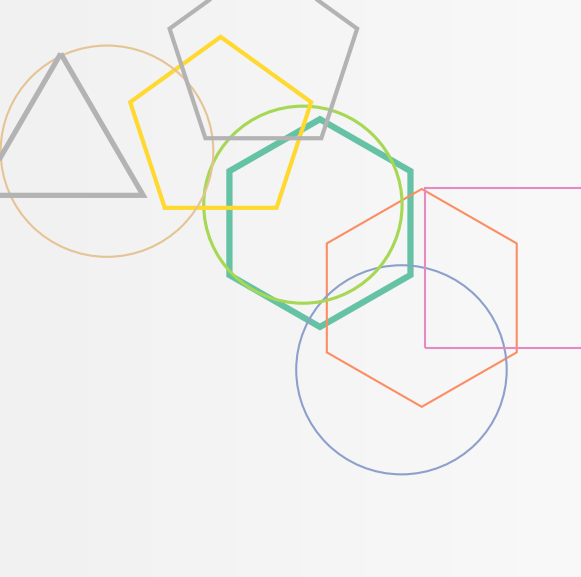[{"shape": "hexagon", "thickness": 3, "radius": 0.9, "center": [0.55, 0.613]}, {"shape": "hexagon", "thickness": 1, "radius": 0.94, "center": [0.726, 0.483]}, {"shape": "circle", "thickness": 1, "radius": 0.91, "center": [0.691, 0.359]}, {"shape": "square", "thickness": 1, "radius": 0.69, "center": [0.87, 0.535]}, {"shape": "circle", "thickness": 1.5, "radius": 0.85, "center": [0.521, 0.645]}, {"shape": "pentagon", "thickness": 2, "radius": 0.82, "center": [0.38, 0.772]}, {"shape": "circle", "thickness": 1, "radius": 0.91, "center": [0.184, 0.737]}, {"shape": "triangle", "thickness": 2.5, "radius": 0.82, "center": [0.105, 0.743]}, {"shape": "pentagon", "thickness": 2, "radius": 0.85, "center": [0.453, 0.897]}]